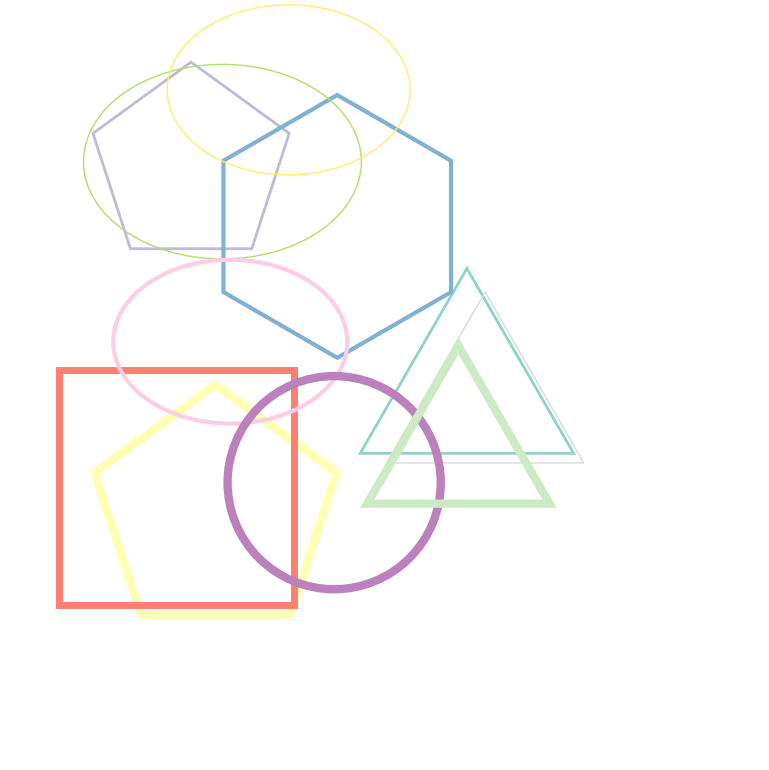[{"shape": "triangle", "thickness": 1, "radius": 0.8, "center": [0.606, 0.491]}, {"shape": "pentagon", "thickness": 3, "radius": 0.83, "center": [0.28, 0.335]}, {"shape": "pentagon", "thickness": 1, "radius": 0.67, "center": [0.248, 0.785]}, {"shape": "square", "thickness": 2.5, "radius": 0.76, "center": [0.229, 0.367]}, {"shape": "hexagon", "thickness": 1.5, "radius": 0.85, "center": [0.438, 0.706]}, {"shape": "oval", "thickness": 0.5, "radius": 0.9, "center": [0.289, 0.79]}, {"shape": "oval", "thickness": 1.5, "radius": 0.76, "center": [0.299, 0.556]}, {"shape": "triangle", "thickness": 0.5, "radius": 0.74, "center": [0.63, 0.473]}, {"shape": "circle", "thickness": 3, "radius": 0.69, "center": [0.434, 0.373]}, {"shape": "triangle", "thickness": 3, "radius": 0.68, "center": [0.595, 0.414]}, {"shape": "oval", "thickness": 0.5, "radius": 0.79, "center": [0.375, 0.883]}]